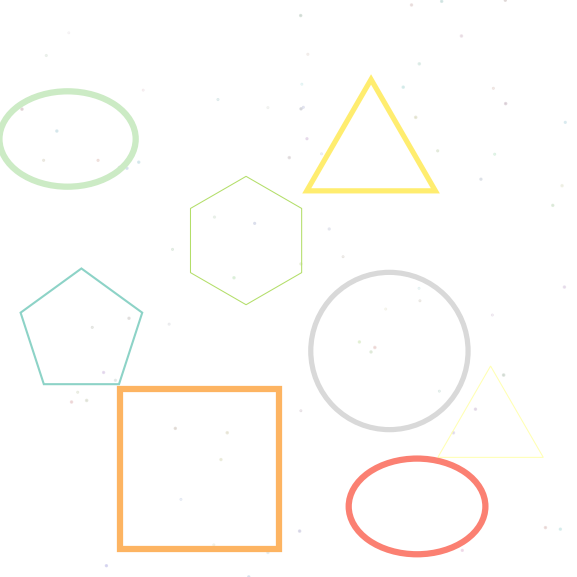[{"shape": "pentagon", "thickness": 1, "radius": 0.55, "center": [0.141, 0.423]}, {"shape": "triangle", "thickness": 0.5, "radius": 0.53, "center": [0.849, 0.26]}, {"shape": "oval", "thickness": 3, "radius": 0.59, "center": [0.722, 0.122]}, {"shape": "square", "thickness": 3, "radius": 0.69, "center": [0.345, 0.188]}, {"shape": "hexagon", "thickness": 0.5, "radius": 0.56, "center": [0.426, 0.583]}, {"shape": "circle", "thickness": 2.5, "radius": 0.68, "center": [0.674, 0.391]}, {"shape": "oval", "thickness": 3, "radius": 0.59, "center": [0.117, 0.758]}, {"shape": "triangle", "thickness": 2.5, "radius": 0.64, "center": [0.643, 0.733]}]